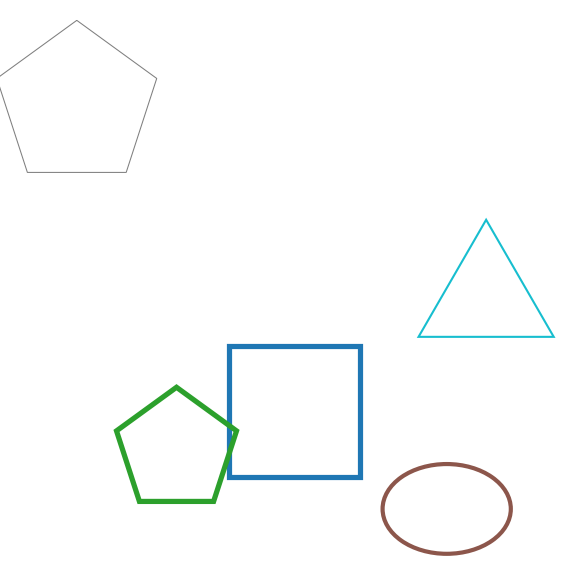[{"shape": "square", "thickness": 2.5, "radius": 0.57, "center": [0.51, 0.286]}, {"shape": "pentagon", "thickness": 2.5, "radius": 0.55, "center": [0.306, 0.219]}, {"shape": "oval", "thickness": 2, "radius": 0.56, "center": [0.774, 0.118]}, {"shape": "pentagon", "thickness": 0.5, "radius": 0.73, "center": [0.133, 0.818]}, {"shape": "triangle", "thickness": 1, "radius": 0.68, "center": [0.842, 0.483]}]